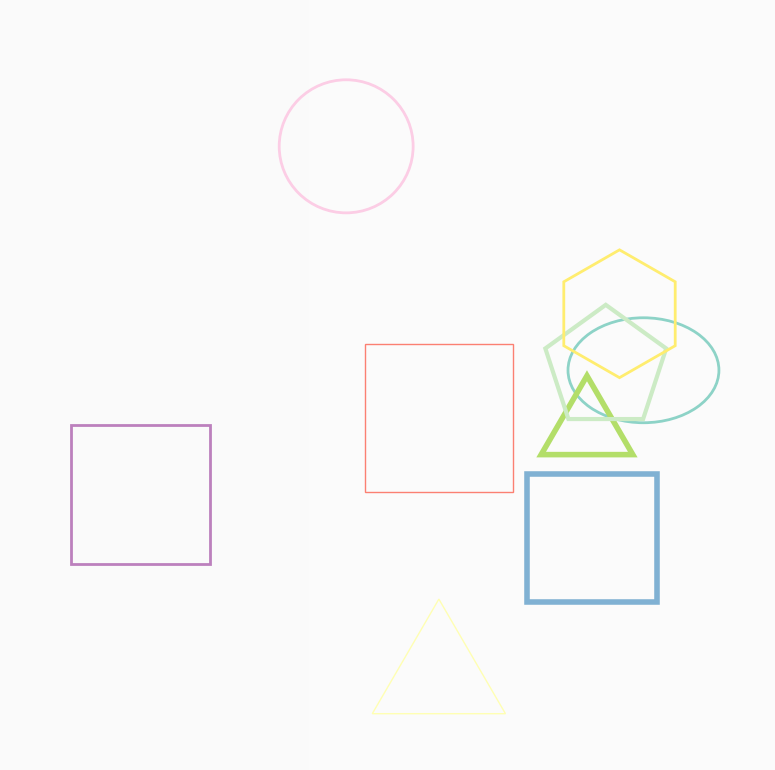[{"shape": "oval", "thickness": 1, "radius": 0.49, "center": [0.83, 0.519]}, {"shape": "triangle", "thickness": 0.5, "radius": 0.5, "center": [0.566, 0.123]}, {"shape": "square", "thickness": 0.5, "radius": 0.48, "center": [0.566, 0.457]}, {"shape": "square", "thickness": 2, "radius": 0.42, "center": [0.764, 0.301]}, {"shape": "triangle", "thickness": 2, "radius": 0.34, "center": [0.757, 0.444]}, {"shape": "circle", "thickness": 1, "radius": 0.43, "center": [0.447, 0.81]}, {"shape": "square", "thickness": 1, "radius": 0.45, "center": [0.182, 0.358]}, {"shape": "pentagon", "thickness": 1.5, "radius": 0.41, "center": [0.782, 0.522]}, {"shape": "hexagon", "thickness": 1, "radius": 0.41, "center": [0.799, 0.593]}]